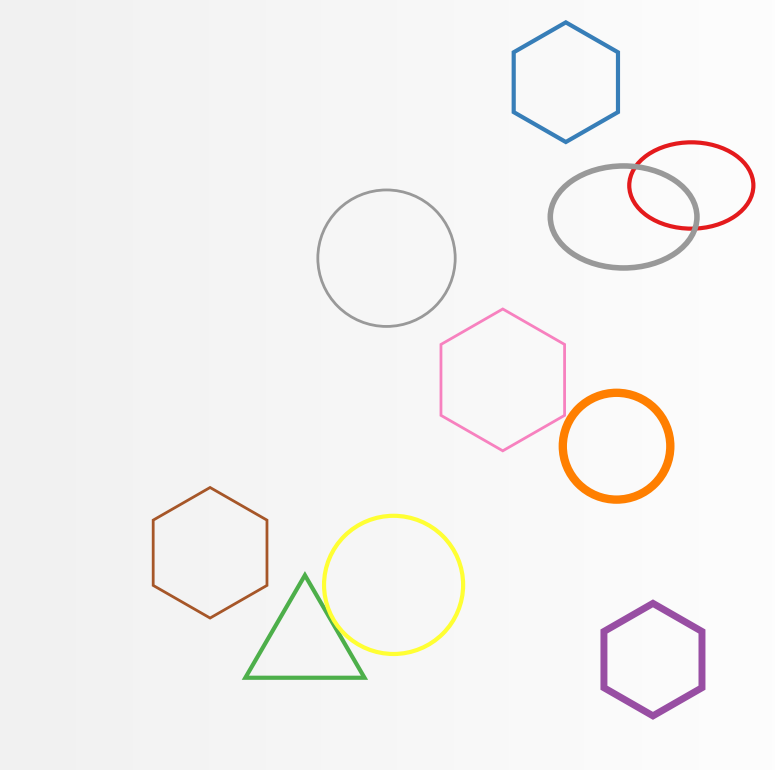[{"shape": "oval", "thickness": 1.5, "radius": 0.4, "center": [0.892, 0.759]}, {"shape": "hexagon", "thickness": 1.5, "radius": 0.39, "center": [0.73, 0.893]}, {"shape": "triangle", "thickness": 1.5, "radius": 0.44, "center": [0.393, 0.164]}, {"shape": "hexagon", "thickness": 2.5, "radius": 0.37, "center": [0.843, 0.143]}, {"shape": "circle", "thickness": 3, "radius": 0.35, "center": [0.796, 0.421]}, {"shape": "circle", "thickness": 1.5, "radius": 0.45, "center": [0.508, 0.24]}, {"shape": "hexagon", "thickness": 1, "radius": 0.42, "center": [0.271, 0.282]}, {"shape": "hexagon", "thickness": 1, "radius": 0.46, "center": [0.649, 0.507]}, {"shape": "circle", "thickness": 1, "radius": 0.44, "center": [0.499, 0.665]}, {"shape": "oval", "thickness": 2, "radius": 0.47, "center": [0.805, 0.718]}]